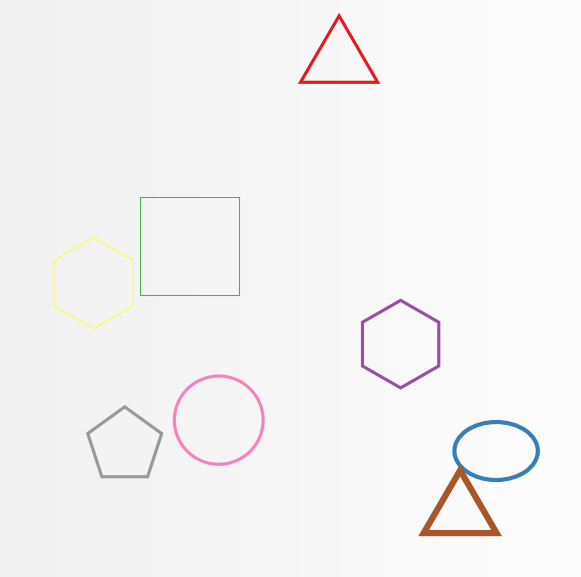[{"shape": "triangle", "thickness": 1.5, "radius": 0.38, "center": [0.583, 0.895]}, {"shape": "oval", "thickness": 2, "radius": 0.36, "center": [0.854, 0.218]}, {"shape": "square", "thickness": 0.5, "radius": 0.42, "center": [0.326, 0.574]}, {"shape": "hexagon", "thickness": 1.5, "radius": 0.38, "center": [0.689, 0.403]}, {"shape": "hexagon", "thickness": 0.5, "radius": 0.39, "center": [0.161, 0.509]}, {"shape": "triangle", "thickness": 3, "radius": 0.36, "center": [0.792, 0.112]}, {"shape": "circle", "thickness": 1.5, "radius": 0.38, "center": [0.376, 0.272]}, {"shape": "pentagon", "thickness": 1.5, "radius": 0.33, "center": [0.215, 0.228]}]